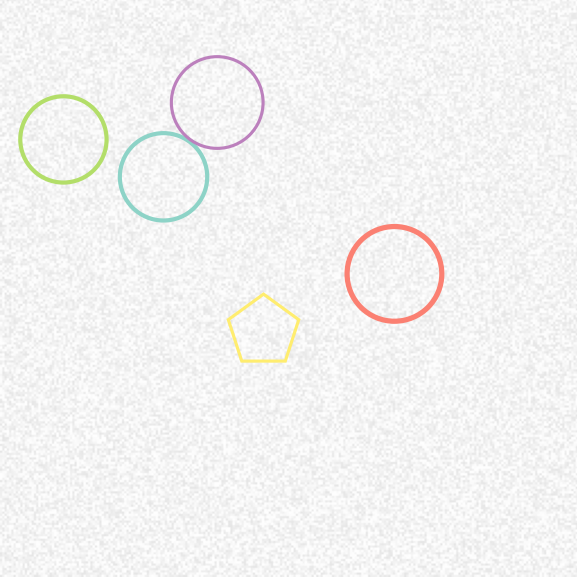[{"shape": "circle", "thickness": 2, "radius": 0.38, "center": [0.283, 0.693]}, {"shape": "circle", "thickness": 2.5, "radius": 0.41, "center": [0.683, 0.525]}, {"shape": "circle", "thickness": 2, "radius": 0.37, "center": [0.11, 0.758]}, {"shape": "circle", "thickness": 1.5, "radius": 0.4, "center": [0.376, 0.822]}, {"shape": "pentagon", "thickness": 1.5, "radius": 0.32, "center": [0.456, 0.426]}]